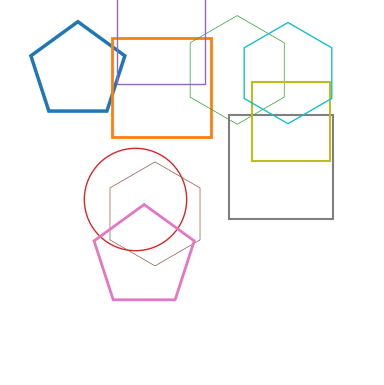[{"shape": "pentagon", "thickness": 2.5, "radius": 0.64, "center": [0.202, 0.815]}, {"shape": "square", "thickness": 2, "radius": 0.64, "center": [0.419, 0.773]}, {"shape": "hexagon", "thickness": 0.5, "radius": 0.71, "center": [0.616, 0.818]}, {"shape": "circle", "thickness": 1, "radius": 0.66, "center": [0.352, 0.482]}, {"shape": "square", "thickness": 1, "radius": 0.57, "center": [0.417, 0.896]}, {"shape": "hexagon", "thickness": 0.5, "radius": 0.68, "center": [0.403, 0.444]}, {"shape": "pentagon", "thickness": 2, "radius": 0.68, "center": [0.374, 0.332]}, {"shape": "square", "thickness": 1.5, "radius": 0.68, "center": [0.73, 0.565]}, {"shape": "square", "thickness": 1.5, "radius": 0.51, "center": [0.756, 0.684]}, {"shape": "hexagon", "thickness": 1, "radius": 0.66, "center": [0.748, 0.81]}]